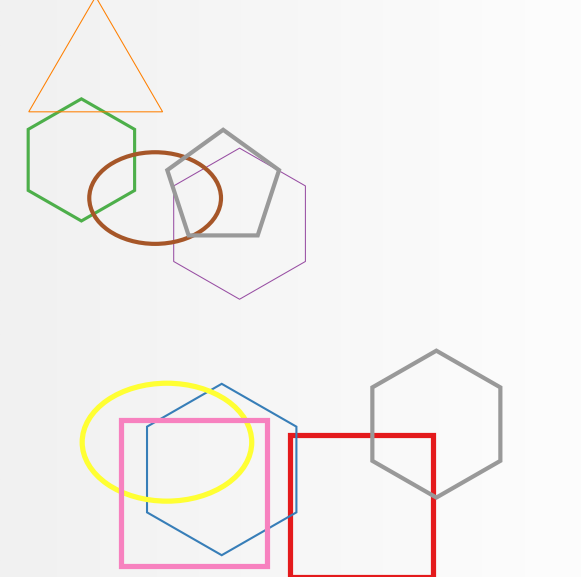[{"shape": "square", "thickness": 2.5, "radius": 0.61, "center": [0.622, 0.122]}, {"shape": "hexagon", "thickness": 1, "radius": 0.74, "center": [0.381, 0.186]}, {"shape": "hexagon", "thickness": 1.5, "radius": 0.53, "center": [0.14, 0.722]}, {"shape": "hexagon", "thickness": 0.5, "radius": 0.65, "center": [0.412, 0.612]}, {"shape": "triangle", "thickness": 0.5, "radius": 0.66, "center": [0.165, 0.872]}, {"shape": "oval", "thickness": 2.5, "radius": 0.73, "center": [0.287, 0.233]}, {"shape": "oval", "thickness": 2, "radius": 0.57, "center": [0.267, 0.656]}, {"shape": "square", "thickness": 2.5, "radius": 0.63, "center": [0.334, 0.145]}, {"shape": "hexagon", "thickness": 2, "radius": 0.64, "center": [0.751, 0.265]}, {"shape": "pentagon", "thickness": 2, "radius": 0.51, "center": [0.384, 0.673]}]